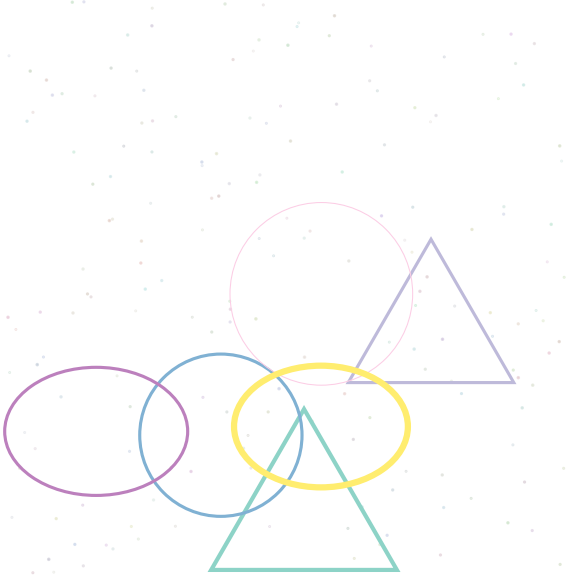[{"shape": "triangle", "thickness": 2, "radius": 0.93, "center": [0.526, 0.105]}, {"shape": "triangle", "thickness": 1.5, "radius": 0.83, "center": [0.746, 0.419]}, {"shape": "circle", "thickness": 1.5, "radius": 0.7, "center": [0.382, 0.246]}, {"shape": "circle", "thickness": 0.5, "radius": 0.79, "center": [0.556, 0.49]}, {"shape": "oval", "thickness": 1.5, "radius": 0.79, "center": [0.167, 0.252]}, {"shape": "oval", "thickness": 3, "radius": 0.75, "center": [0.556, 0.261]}]